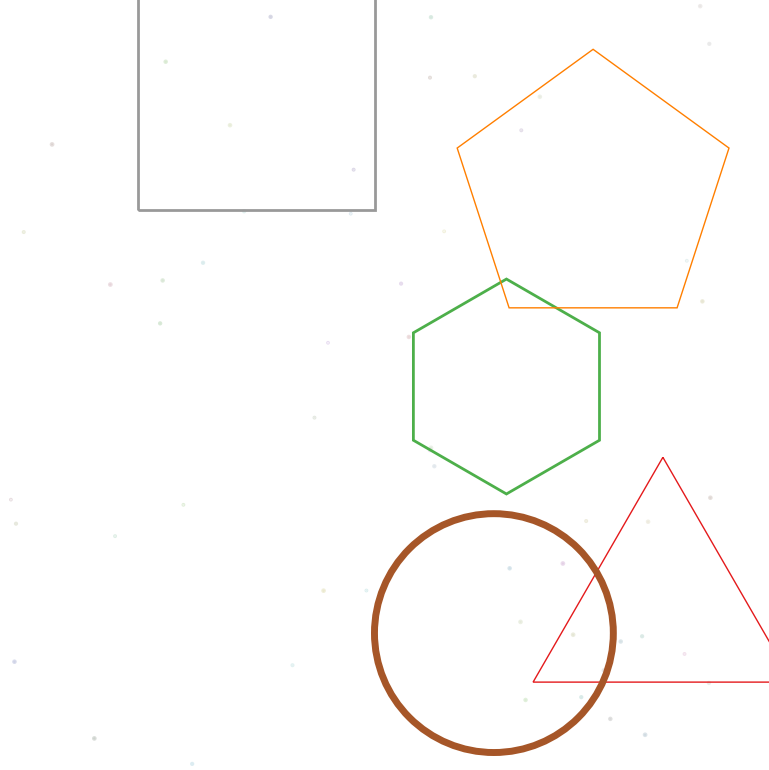[{"shape": "triangle", "thickness": 0.5, "radius": 0.97, "center": [0.861, 0.211]}, {"shape": "hexagon", "thickness": 1, "radius": 0.7, "center": [0.658, 0.498]}, {"shape": "pentagon", "thickness": 0.5, "radius": 0.93, "center": [0.77, 0.75]}, {"shape": "circle", "thickness": 2.5, "radius": 0.78, "center": [0.641, 0.178]}, {"shape": "square", "thickness": 1, "radius": 0.77, "center": [0.334, 0.882]}]